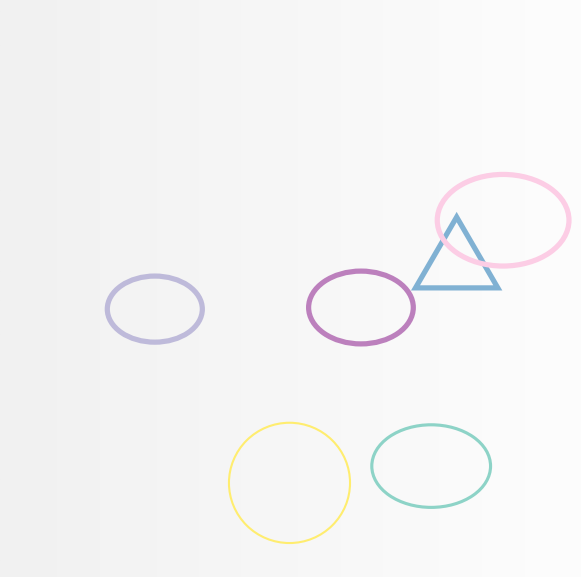[{"shape": "oval", "thickness": 1.5, "radius": 0.51, "center": [0.742, 0.192]}, {"shape": "oval", "thickness": 2.5, "radius": 0.41, "center": [0.266, 0.464]}, {"shape": "triangle", "thickness": 2.5, "radius": 0.41, "center": [0.786, 0.542]}, {"shape": "oval", "thickness": 2.5, "radius": 0.57, "center": [0.866, 0.618]}, {"shape": "oval", "thickness": 2.5, "radius": 0.45, "center": [0.621, 0.467]}, {"shape": "circle", "thickness": 1, "radius": 0.52, "center": [0.498, 0.163]}]